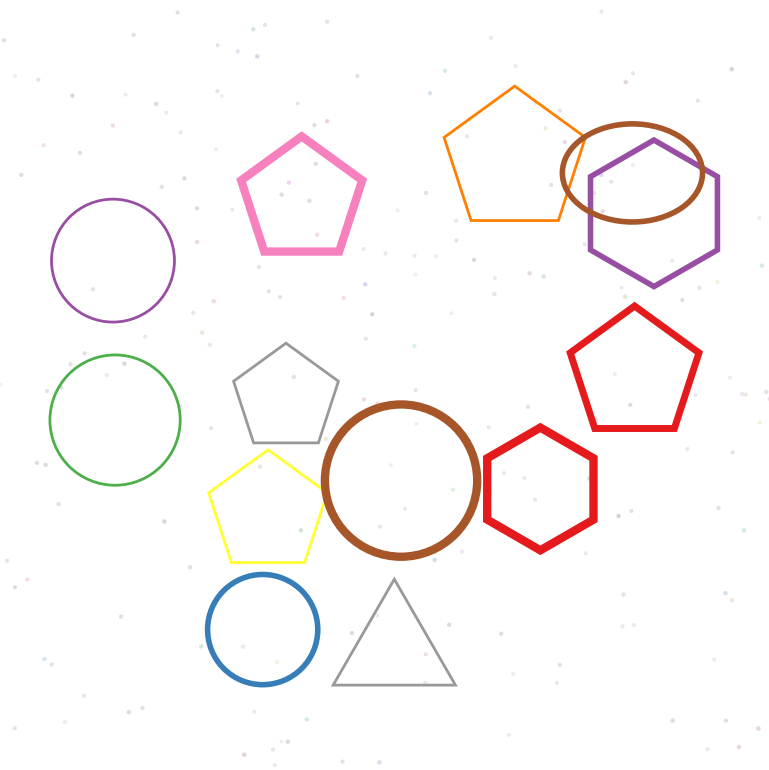[{"shape": "pentagon", "thickness": 2.5, "radius": 0.44, "center": [0.824, 0.515]}, {"shape": "hexagon", "thickness": 3, "radius": 0.4, "center": [0.702, 0.365]}, {"shape": "circle", "thickness": 2, "radius": 0.36, "center": [0.341, 0.182]}, {"shape": "circle", "thickness": 1, "radius": 0.42, "center": [0.149, 0.454]}, {"shape": "circle", "thickness": 1, "radius": 0.4, "center": [0.147, 0.662]}, {"shape": "hexagon", "thickness": 2, "radius": 0.48, "center": [0.849, 0.723]}, {"shape": "pentagon", "thickness": 1, "radius": 0.48, "center": [0.668, 0.792]}, {"shape": "pentagon", "thickness": 1, "radius": 0.4, "center": [0.348, 0.335]}, {"shape": "oval", "thickness": 2, "radius": 0.46, "center": [0.821, 0.775]}, {"shape": "circle", "thickness": 3, "radius": 0.49, "center": [0.521, 0.376]}, {"shape": "pentagon", "thickness": 3, "radius": 0.41, "center": [0.392, 0.74]}, {"shape": "triangle", "thickness": 1, "radius": 0.46, "center": [0.512, 0.156]}, {"shape": "pentagon", "thickness": 1, "radius": 0.36, "center": [0.371, 0.483]}]